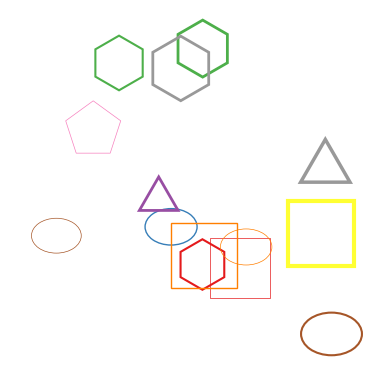[{"shape": "hexagon", "thickness": 1.5, "radius": 0.33, "center": [0.526, 0.313]}, {"shape": "square", "thickness": 0.5, "radius": 0.39, "center": [0.623, 0.303]}, {"shape": "oval", "thickness": 1, "radius": 0.34, "center": [0.444, 0.411]}, {"shape": "hexagon", "thickness": 2, "radius": 0.37, "center": [0.526, 0.874]}, {"shape": "hexagon", "thickness": 1.5, "radius": 0.35, "center": [0.309, 0.836]}, {"shape": "triangle", "thickness": 2, "radius": 0.29, "center": [0.412, 0.482]}, {"shape": "oval", "thickness": 0.5, "radius": 0.33, "center": [0.639, 0.359]}, {"shape": "square", "thickness": 1, "radius": 0.43, "center": [0.529, 0.336]}, {"shape": "square", "thickness": 3, "radius": 0.43, "center": [0.834, 0.394]}, {"shape": "oval", "thickness": 1.5, "radius": 0.4, "center": [0.861, 0.133]}, {"shape": "oval", "thickness": 0.5, "radius": 0.32, "center": [0.146, 0.388]}, {"shape": "pentagon", "thickness": 0.5, "radius": 0.38, "center": [0.242, 0.663]}, {"shape": "triangle", "thickness": 2.5, "radius": 0.37, "center": [0.845, 0.564]}, {"shape": "hexagon", "thickness": 2, "radius": 0.42, "center": [0.47, 0.822]}]